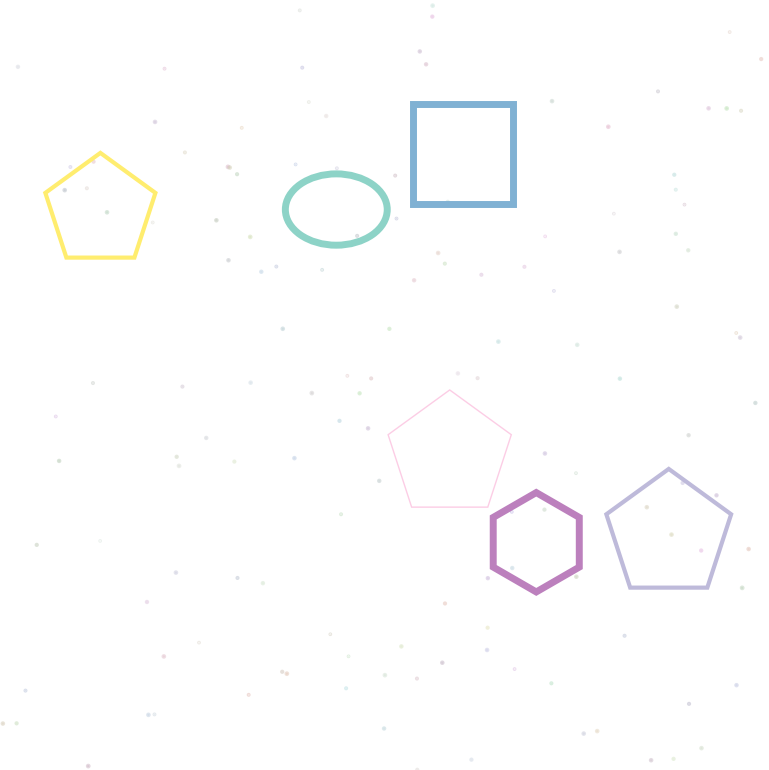[{"shape": "oval", "thickness": 2.5, "radius": 0.33, "center": [0.437, 0.728]}, {"shape": "pentagon", "thickness": 1.5, "radius": 0.43, "center": [0.869, 0.306]}, {"shape": "square", "thickness": 2.5, "radius": 0.33, "center": [0.601, 0.799]}, {"shape": "pentagon", "thickness": 0.5, "radius": 0.42, "center": [0.584, 0.409]}, {"shape": "hexagon", "thickness": 2.5, "radius": 0.32, "center": [0.696, 0.296]}, {"shape": "pentagon", "thickness": 1.5, "radius": 0.38, "center": [0.13, 0.726]}]